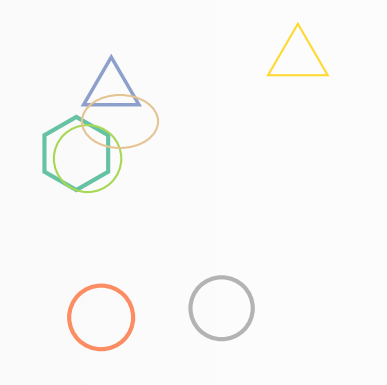[{"shape": "hexagon", "thickness": 3, "radius": 0.47, "center": [0.197, 0.601]}, {"shape": "circle", "thickness": 3, "radius": 0.41, "center": [0.261, 0.176]}, {"shape": "triangle", "thickness": 2.5, "radius": 0.41, "center": [0.287, 0.769]}, {"shape": "circle", "thickness": 1.5, "radius": 0.43, "center": [0.226, 0.588]}, {"shape": "triangle", "thickness": 1.5, "radius": 0.44, "center": [0.769, 0.849]}, {"shape": "oval", "thickness": 1.5, "radius": 0.49, "center": [0.31, 0.684]}, {"shape": "circle", "thickness": 3, "radius": 0.4, "center": [0.572, 0.199]}]